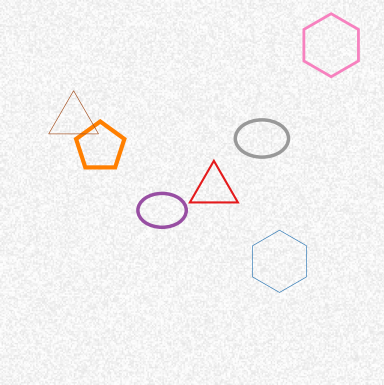[{"shape": "triangle", "thickness": 1.5, "radius": 0.36, "center": [0.556, 0.51]}, {"shape": "hexagon", "thickness": 0.5, "radius": 0.4, "center": [0.726, 0.321]}, {"shape": "oval", "thickness": 2.5, "radius": 0.31, "center": [0.421, 0.454]}, {"shape": "pentagon", "thickness": 3, "radius": 0.33, "center": [0.26, 0.619]}, {"shape": "triangle", "thickness": 0.5, "radius": 0.37, "center": [0.191, 0.69]}, {"shape": "hexagon", "thickness": 2, "radius": 0.41, "center": [0.86, 0.883]}, {"shape": "oval", "thickness": 2.5, "radius": 0.35, "center": [0.68, 0.64]}]